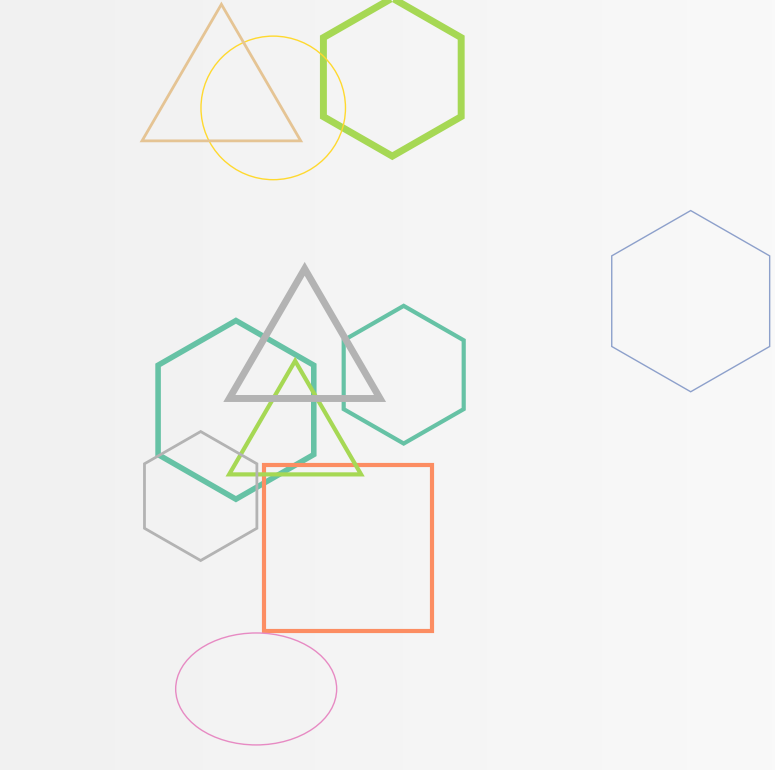[{"shape": "hexagon", "thickness": 1.5, "radius": 0.45, "center": [0.521, 0.513]}, {"shape": "hexagon", "thickness": 2, "radius": 0.58, "center": [0.304, 0.468]}, {"shape": "square", "thickness": 1.5, "radius": 0.54, "center": [0.449, 0.289]}, {"shape": "hexagon", "thickness": 0.5, "radius": 0.59, "center": [0.891, 0.609]}, {"shape": "oval", "thickness": 0.5, "radius": 0.52, "center": [0.331, 0.105]}, {"shape": "triangle", "thickness": 1.5, "radius": 0.49, "center": [0.381, 0.433]}, {"shape": "hexagon", "thickness": 2.5, "radius": 0.51, "center": [0.506, 0.9]}, {"shape": "circle", "thickness": 0.5, "radius": 0.47, "center": [0.353, 0.86]}, {"shape": "triangle", "thickness": 1, "radius": 0.59, "center": [0.286, 0.876]}, {"shape": "triangle", "thickness": 2.5, "radius": 0.56, "center": [0.393, 0.539]}, {"shape": "hexagon", "thickness": 1, "radius": 0.42, "center": [0.259, 0.356]}]